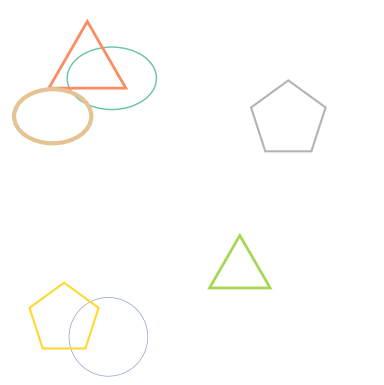[{"shape": "oval", "thickness": 1, "radius": 0.58, "center": [0.29, 0.797]}, {"shape": "triangle", "thickness": 2, "radius": 0.58, "center": [0.227, 0.829]}, {"shape": "circle", "thickness": 0.5, "radius": 0.51, "center": [0.282, 0.125]}, {"shape": "triangle", "thickness": 2, "radius": 0.45, "center": [0.623, 0.298]}, {"shape": "pentagon", "thickness": 1.5, "radius": 0.47, "center": [0.166, 0.171]}, {"shape": "oval", "thickness": 3, "radius": 0.5, "center": [0.137, 0.698]}, {"shape": "pentagon", "thickness": 1.5, "radius": 0.51, "center": [0.749, 0.689]}]